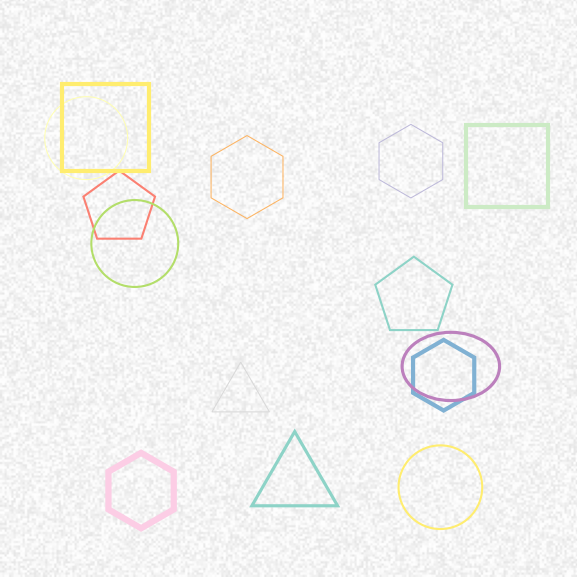[{"shape": "pentagon", "thickness": 1, "radius": 0.35, "center": [0.717, 0.484]}, {"shape": "triangle", "thickness": 1.5, "radius": 0.43, "center": [0.51, 0.166]}, {"shape": "circle", "thickness": 0.5, "radius": 0.36, "center": [0.149, 0.76]}, {"shape": "hexagon", "thickness": 0.5, "radius": 0.32, "center": [0.711, 0.72]}, {"shape": "pentagon", "thickness": 1, "radius": 0.33, "center": [0.206, 0.639]}, {"shape": "hexagon", "thickness": 2, "radius": 0.31, "center": [0.768, 0.349]}, {"shape": "hexagon", "thickness": 0.5, "radius": 0.36, "center": [0.428, 0.693]}, {"shape": "circle", "thickness": 1, "radius": 0.38, "center": [0.233, 0.577]}, {"shape": "hexagon", "thickness": 3, "radius": 0.33, "center": [0.244, 0.15]}, {"shape": "triangle", "thickness": 0.5, "radius": 0.29, "center": [0.417, 0.315]}, {"shape": "oval", "thickness": 1.5, "radius": 0.42, "center": [0.781, 0.365]}, {"shape": "square", "thickness": 2, "radius": 0.36, "center": [0.878, 0.712]}, {"shape": "circle", "thickness": 1, "radius": 0.36, "center": [0.763, 0.155]}, {"shape": "square", "thickness": 2, "radius": 0.38, "center": [0.182, 0.778]}]